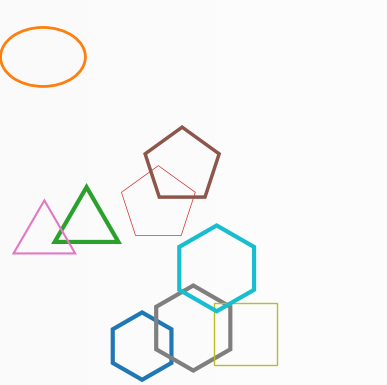[{"shape": "hexagon", "thickness": 3, "radius": 0.44, "center": [0.367, 0.101]}, {"shape": "oval", "thickness": 2, "radius": 0.55, "center": [0.111, 0.852]}, {"shape": "triangle", "thickness": 3, "radius": 0.47, "center": [0.223, 0.419]}, {"shape": "pentagon", "thickness": 0.5, "radius": 0.5, "center": [0.409, 0.469]}, {"shape": "pentagon", "thickness": 2.5, "radius": 0.5, "center": [0.47, 0.569]}, {"shape": "triangle", "thickness": 1.5, "radius": 0.46, "center": [0.114, 0.388]}, {"shape": "hexagon", "thickness": 3, "radius": 0.55, "center": [0.499, 0.148]}, {"shape": "square", "thickness": 1, "radius": 0.41, "center": [0.633, 0.133]}, {"shape": "hexagon", "thickness": 3, "radius": 0.56, "center": [0.559, 0.303]}]